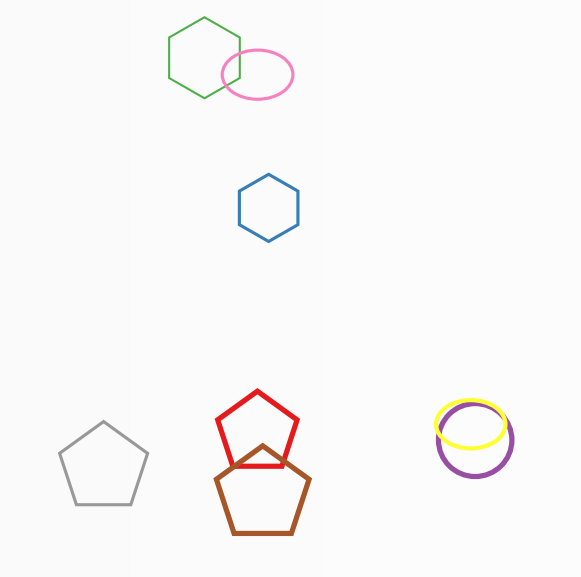[{"shape": "pentagon", "thickness": 2.5, "radius": 0.36, "center": [0.443, 0.25]}, {"shape": "hexagon", "thickness": 1.5, "radius": 0.29, "center": [0.462, 0.639]}, {"shape": "hexagon", "thickness": 1, "radius": 0.35, "center": [0.352, 0.899]}, {"shape": "circle", "thickness": 2.5, "radius": 0.32, "center": [0.818, 0.237]}, {"shape": "oval", "thickness": 2, "radius": 0.3, "center": [0.81, 0.264]}, {"shape": "pentagon", "thickness": 2.5, "radius": 0.42, "center": [0.452, 0.143]}, {"shape": "oval", "thickness": 1.5, "radius": 0.3, "center": [0.443, 0.87]}, {"shape": "pentagon", "thickness": 1.5, "radius": 0.4, "center": [0.178, 0.19]}]